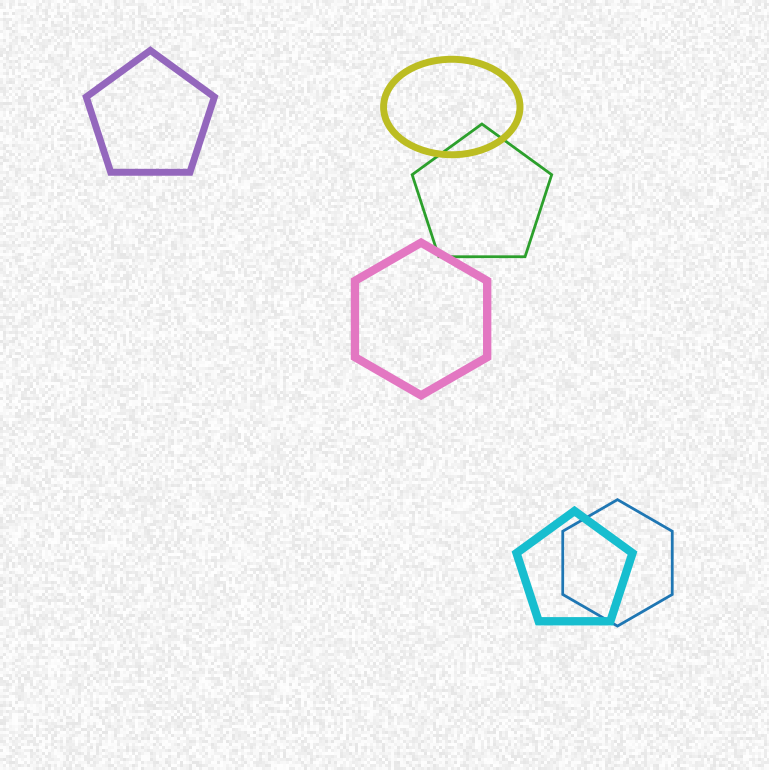[{"shape": "hexagon", "thickness": 1, "radius": 0.41, "center": [0.802, 0.269]}, {"shape": "pentagon", "thickness": 1, "radius": 0.48, "center": [0.626, 0.744]}, {"shape": "pentagon", "thickness": 2.5, "radius": 0.44, "center": [0.195, 0.847]}, {"shape": "hexagon", "thickness": 3, "radius": 0.5, "center": [0.547, 0.586]}, {"shape": "oval", "thickness": 2.5, "radius": 0.44, "center": [0.587, 0.861]}, {"shape": "pentagon", "thickness": 3, "radius": 0.4, "center": [0.746, 0.257]}]